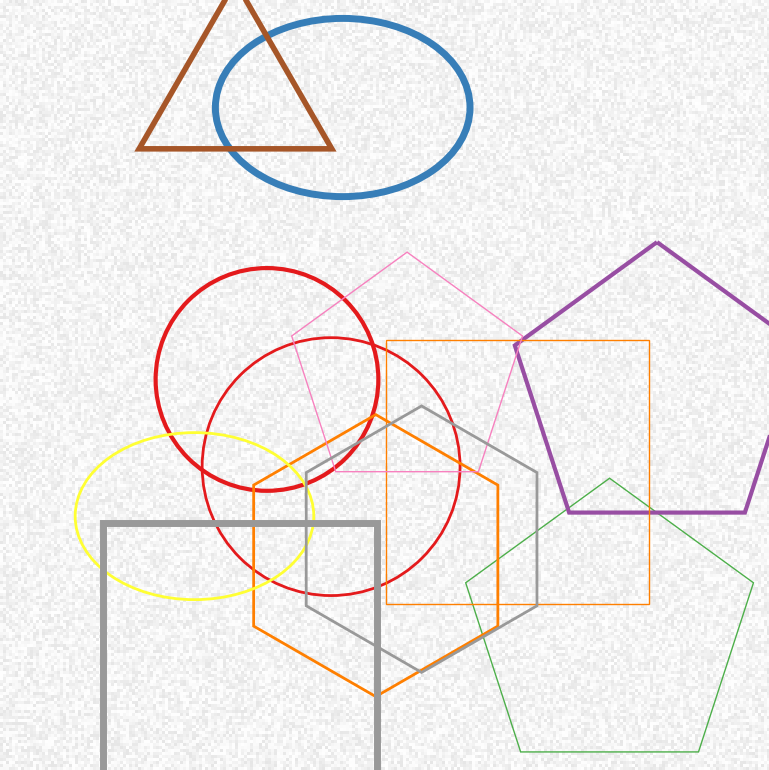[{"shape": "circle", "thickness": 1, "radius": 0.84, "center": [0.43, 0.394]}, {"shape": "circle", "thickness": 1.5, "radius": 0.72, "center": [0.347, 0.507]}, {"shape": "oval", "thickness": 2.5, "radius": 0.83, "center": [0.445, 0.86]}, {"shape": "pentagon", "thickness": 0.5, "radius": 0.98, "center": [0.792, 0.182]}, {"shape": "pentagon", "thickness": 1.5, "radius": 0.97, "center": [0.853, 0.491]}, {"shape": "hexagon", "thickness": 1, "radius": 0.92, "center": [0.488, 0.278]}, {"shape": "square", "thickness": 0.5, "radius": 0.86, "center": [0.672, 0.387]}, {"shape": "oval", "thickness": 1, "radius": 0.77, "center": [0.253, 0.33]}, {"shape": "triangle", "thickness": 2, "radius": 0.72, "center": [0.306, 0.879]}, {"shape": "pentagon", "thickness": 0.5, "radius": 0.79, "center": [0.529, 0.515]}, {"shape": "hexagon", "thickness": 1, "radius": 0.87, "center": [0.548, 0.3]}, {"shape": "square", "thickness": 2.5, "radius": 0.89, "center": [0.312, 0.143]}]